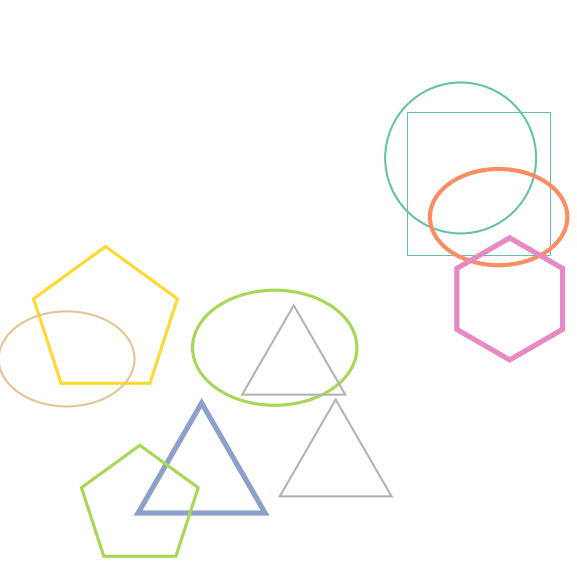[{"shape": "circle", "thickness": 1, "radius": 0.65, "center": [0.798, 0.726]}, {"shape": "square", "thickness": 0.5, "radius": 0.62, "center": [0.828, 0.682]}, {"shape": "oval", "thickness": 2, "radius": 0.6, "center": [0.863, 0.623]}, {"shape": "triangle", "thickness": 2.5, "radius": 0.63, "center": [0.349, 0.174]}, {"shape": "hexagon", "thickness": 2.5, "radius": 0.53, "center": [0.883, 0.482]}, {"shape": "pentagon", "thickness": 1.5, "radius": 0.53, "center": [0.242, 0.122]}, {"shape": "oval", "thickness": 1.5, "radius": 0.71, "center": [0.476, 0.397]}, {"shape": "pentagon", "thickness": 1.5, "radius": 0.65, "center": [0.183, 0.441]}, {"shape": "oval", "thickness": 1, "radius": 0.59, "center": [0.115, 0.378]}, {"shape": "triangle", "thickness": 1, "radius": 0.52, "center": [0.509, 0.367]}, {"shape": "triangle", "thickness": 1, "radius": 0.56, "center": [0.581, 0.195]}]